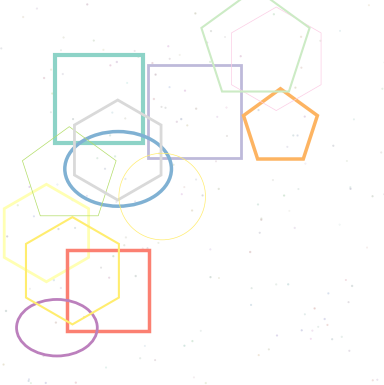[{"shape": "square", "thickness": 3, "radius": 0.57, "center": [0.258, 0.743]}, {"shape": "hexagon", "thickness": 2, "radius": 0.63, "center": [0.121, 0.395]}, {"shape": "square", "thickness": 2, "radius": 0.6, "center": [0.506, 0.711]}, {"shape": "square", "thickness": 2.5, "radius": 0.53, "center": [0.28, 0.245]}, {"shape": "oval", "thickness": 2.5, "radius": 0.69, "center": [0.307, 0.561]}, {"shape": "pentagon", "thickness": 2.5, "radius": 0.5, "center": [0.728, 0.669]}, {"shape": "pentagon", "thickness": 0.5, "radius": 0.64, "center": [0.18, 0.543]}, {"shape": "hexagon", "thickness": 0.5, "radius": 0.67, "center": [0.718, 0.847]}, {"shape": "hexagon", "thickness": 2, "radius": 0.65, "center": [0.306, 0.61]}, {"shape": "oval", "thickness": 2, "radius": 0.52, "center": [0.148, 0.149]}, {"shape": "pentagon", "thickness": 1.5, "radius": 0.74, "center": [0.664, 0.882]}, {"shape": "hexagon", "thickness": 1.5, "radius": 0.7, "center": [0.188, 0.297]}, {"shape": "circle", "thickness": 0.5, "radius": 0.56, "center": [0.421, 0.489]}]